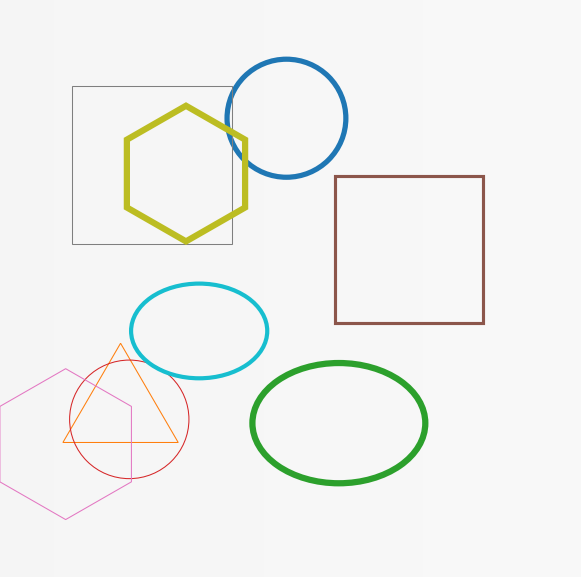[{"shape": "circle", "thickness": 2.5, "radius": 0.51, "center": [0.493, 0.794]}, {"shape": "triangle", "thickness": 0.5, "radius": 0.57, "center": [0.207, 0.29]}, {"shape": "oval", "thickness": 3, "radius": 0.74, "center": [0.583, 0.266]}, {"shape": "circle", "thickness": 0.5, "radius": 0.51, "center": [0.222, 0.273]}, {"shape": "square", "thickness": 1.5, "radius": 0.64, "center": [0.704, 0.567]}, {"shape": "hexagon", "thickness": 0.5, "radius": 0.65, "center": [0.113, 0.23]}, {"shape": "square", "thickness": 0.5, "radius": 0.69, "center": [0.261, 0.713]}, {"shape": "hexagon", "thickness": 3, "radius": 0.59, "center": [0.32, 0.699]}, {"shape": "oval", "thickness": 2, "radius": 0.59, "center": [0.343, 0.426]}]